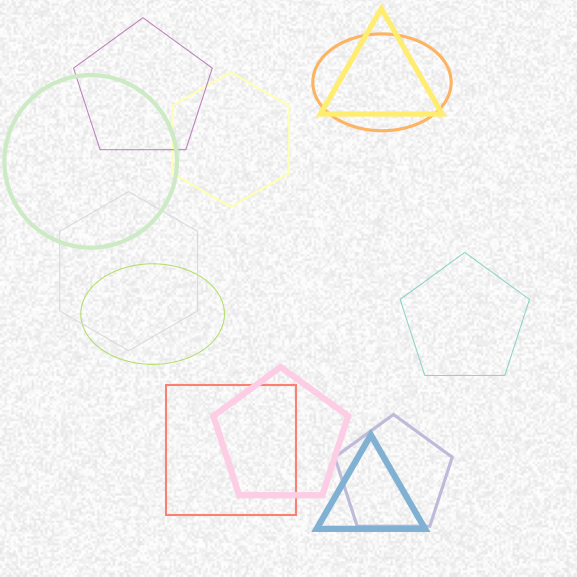[{"shape": "pentagon", "thickness": 0.5, "radius": 0.59, "center": [0.805, 0.444]}, {"shape": "hexagon", "thickness": 1, "radius": 0.58, "center": [0.399, 0.757]}, {"shape": "pentagon", "thickness": 1.5, "radius": 0.53, "center": [0.681, 0.174]}, {"shape": "square", "thickness": 1, "radius": 0.56, "center": [0.4, 0.22]}, {"shape": "triangle", "thickness": 3, "radius": 0.54, "center": [0.642, 0.138]}, {"shape": "oval", "thickness": 1.5, "radius": 0.6, "center": [0.661, 0.857]}, {"shape": "oval", "thickness": 0.5, "radius": 0.62, "center": [0.264, 0.455]}, {"shape": "pentagon", "thickness": 3, "radius": 0.61, "center": [0.486, 0.241]}, {"shape": "hexagon", "thickness": 0.5, "radius": 0.69, "center": [0.223, 0.53]}, {"shape": "pentagon", "thickness": 0.5, "radius": 0.63, "center": [0.247, 0.842]}, {"shape": "circle", "thickness": 2, "radius": 0.75, "center": [0.157, 0.72]}, {"shape": "triangle", "thickness": 2.5, "radius": 0.61, "center": [0.66, 0.863]}]